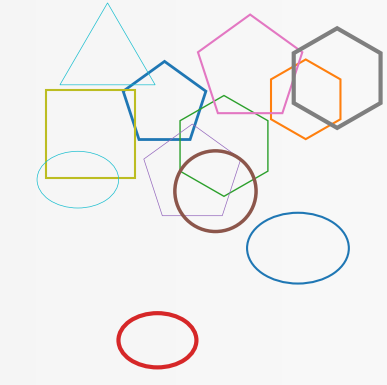[{"shape": "pentagon", "thickness": 2, "radius": 0.56, "center": [0.425, 0.728]}, {"shape": "oval", "thickness": 1.5, "radius": 0.66, "center": [0.769, 0.355]}, {"shape": "hexagon", "thickness": 1.5, "radius": 0.52, "center": [0.789, 0.742]}, {"shape": "hexagon", "thickness": 1, "radius": 0.65, "center": [0.578, 0.621]}, {"shape": "oval", "thickness": 3, "radius": 0.5, "center": [0.406, 0.116]}, {"shape": "pentagon", "thickness": 0.5, "radius": 0.66, "center": [0.496, 0.546]}, {"shape": "circle", "thickness": 2.5, "radius": 0.52, "center": [0.556, 0.503]}, {"shape": "pentagon", "thickness": 1.5, "radius": 0.71, "center": [0.646, 0.821]}, {"shape": "hexagon", "thickness": 3, "radius": 0.65, "center": [0.87, 0.797]}, {"shape": "square", "thickness": 1.5, "radius": 0.57, "center": [0.234, 0.651]}, {"shape": "oval", "thickness": 0.5, "radius": 0.53, "center": [0.201, 0.533]}, {"shape": "triangle", "thickness": 0.5, "radius": 0.71, "center": [0.278, 0.851]}]